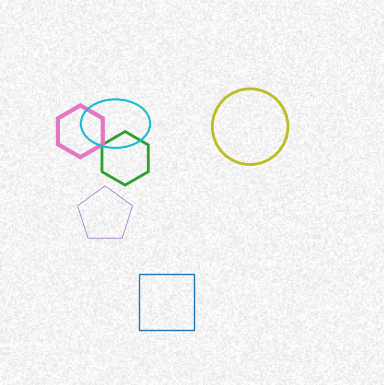[{"shape": "square", "thickness": 1, "radius": 0.36, "center": [0.432, 0.216]}, {"shape": "hexagon", "thickness": 2, "radius": 0.35, "center": [0.325, 0.589]}, {"shape": "pentagon", "thickness": 0.5, "radius": 0.38, "center": [0.273, 0.442]}, {"shape": "hexagon", "thickness": 3, "radius": 0.34, "center": [0.209, 0.659]}, {"shape": "circle", "thickness": 2, "radius": 0.49, "center": [0.65, 0.671]}, {"shape": "oval", "thickness": 1.5, "radius": 0.45, "center": [0.3, 0.679]}]